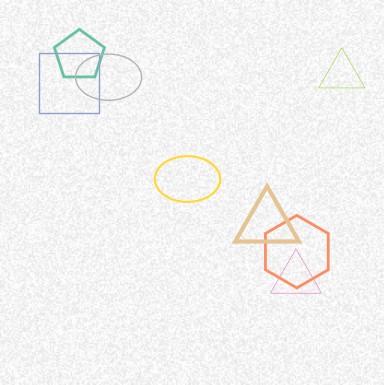[{"shape": "pentagon", "thickness": 2, "radius": 0.34, "center": [0.206, 0.856]}, {"shape": "hexagon", "thickness": 2, "radius": 0.47, "center": [0.771, 0.346]}, {"shape": "square", "thickness": 1, "radius": 0.39, "center": [0.18, 0.784]}, {"shape": "triangle", "thickness": 0.5, "radius": 0.38, "center": [0.769, 0.277]}, {"shape": "triangle", "thickness": 0.5, "radius": 0.35, "center": [0.888, 0.806]}, {"shape": "oval", "thickness": 1.5, "radius": 0.42, "center": [0.487, 0.535]}, {"shape": "triangle", "thickness": 3, "radius": 0.48, "center": [0.694, 0.421]}, {"shape": "oval", "thickness": 1, "radius": 0.43, "center": [0.282, 0.8]}]